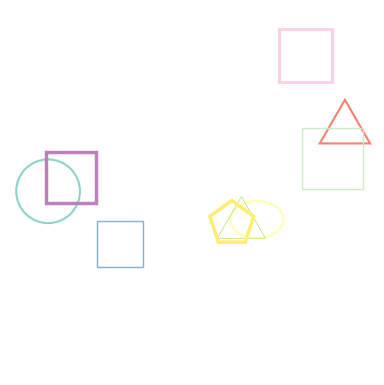[{"shape": "circle", "thickness": 1.5, "radius": 0.41, "center": [0.125, 0.503]}, {"shape": "oval", "thickness": 1.5, "radius": 0.34, "center": [0.667, 0.43]}, {"shape": "triangle", "thickness": 1.5, "radius": 0.38, "center": [0.896, 0.665]}, {"shape": "square", "thickness": 1, "radius": 0.3, "center": [0.311, 0.367]}, {"shape": "triangle", "thickness": 0.5, "radius": 0.36, "center": [0.627, 0.417]}, {"shape": "square", "thickness": 2, "radius": 0.34, "center": [0.794, 0.857]}, {"shape": "square", "thickness": 2.5, "radius": 0.33, "center": [0.184, 0.539]}, {"shape": "square", "thickness": 1, "radius": 0.4, "center": [0.864, 0.588]}, {"shape": "pentagon", "thickness": 2.5, "radius": 0.3, "center": [0.602, 0.419]}]